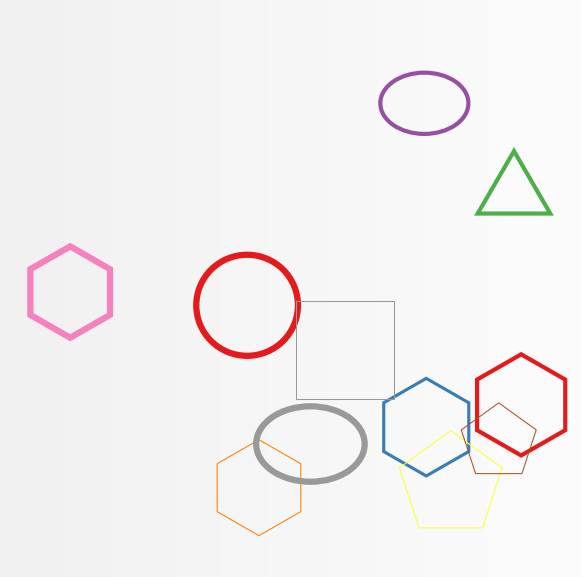[{"shape": "hexagon", "thickness": 2, "radius": 0.44, "center": [0.897, 0.298]}, {"shape": "circle", "thickness": 3, "radius": 0.44, "center": [0.425, 0.471]}, {"shape": "hexagon", "thickness": 1.5, "radius": 0.42, "center": [0.733, 0.259]}, {"shape": "triangle", "thickness": 2, "radius": 0.36, "center": [0.884, 0.665]}, {"shape": "oval", "thickness": 2, "radius": 0.38, "center": [0.73, 0.82]}, {"shape": "hexagon", "thickness": 0.5, "radius": 0.42, "center": [0.446, 0.155]}, {"shape": "pentagon", "thickness": 0.5, "radius": 0.46, "center": [0.775, 0.16]}, {"shape": "pentagon", "thickness": 0.5, "radius": 0.34, "center": [0.858, 0.234]}, {"shape": "hexagon", "thickness": 3, "radius": 0.4, "center": [0.121, 0.493]}, {"shape": "oval", "thickness": 3, "radius": 0.47, "center": [0.534, 0.23]}, {"shape": "square", "thickness": 0.5, "radius": 0.42, "center": [0.594, 0.393]}]